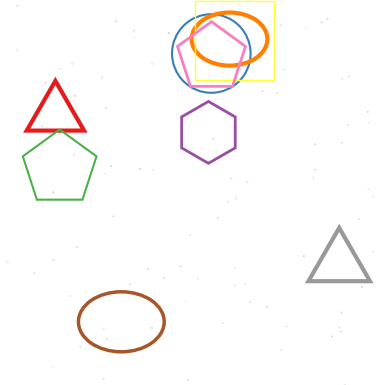[{"shape": "triangle", "thickness": 3, "radius": 0.43, "center": [0.144, 0.704]}, {"shape": "circle", "thickness": 1.5, "radius": 0.51, "center": [0.549, 0.861]}, {"shape": "pentagon", "thickness": 1.5, "radius": 0.5, "center": [0.155, 0.563]}, {"shape": "hexagon", "thickness": 2, "radius": 0.4, "center": [0.541, 0.656]}, {"shape": "oval", "thickness": 3, "radius": 0.49, "center": [0.596, 0.899]}, {"shape": "square", "thickness": 1, "radius": 0.52, "center": [0.609, 0.895]}, {"shape": "oval", "thickness": 2.5, "radius": 0.56, "center": [0.315, 0.164]}, {"shape": "pentagon", "thickness": 2, "radius": 0.46, "center": [0.549, 0.851]}, {"shape": "triangle", "thickness": 3, "radius": 0.46, "center": [0.881, 0.316]}]